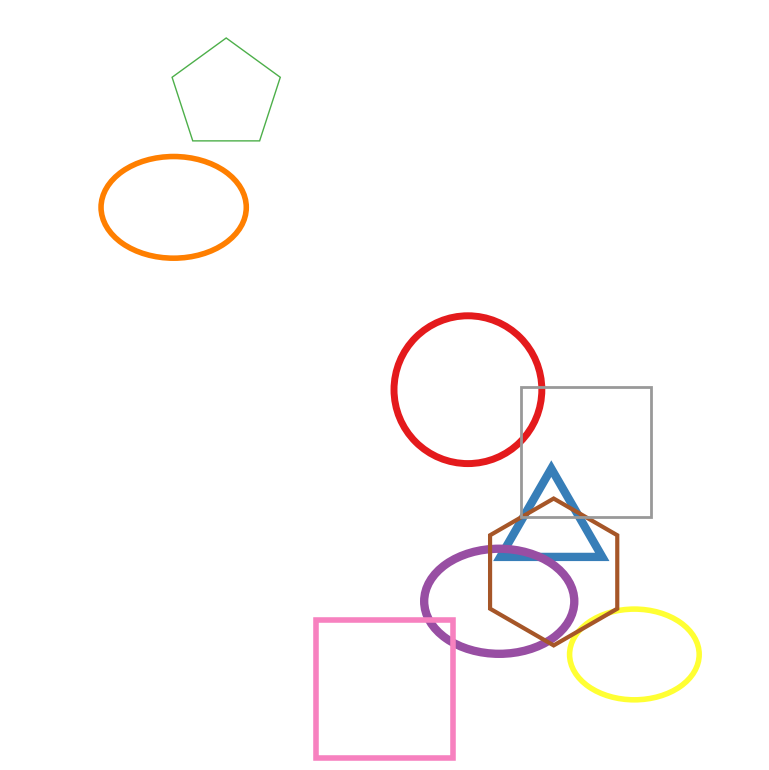[{"shape": "circle", "thickness": 2.5, "radius": 0.48, "center": [0.608, 0.494]}, {"shape": "triangle", "thickness": 3, "radius": 0.38, "center": [0.716, 0.315]}, {"shape": "pentagon", "thickness": 0.5, "radius": 0.37, "center": [0.294, 0.877]}, {"shape": "oval", "thickness": 3, "radius": 0.49, "center": [0.648, 0.219]}, {"shape": "oval", "thickness": 2, "radius": 0.47, "center": [0.226, 0.731]}, {"shape": "oval", "thickness": 2, "radius": 0.42, "center": [0.824, 0.15]}, {"shape": "hexagon", "thickness": 1.5, "radius": 0.48, "center": [0.719, 0.257]}, {"shape": "square", "thickness": 2, "radius": 0.45, "center": [0.5, 0.105]}, {"shape": "square", "thickness": 1, "radius": 0.42, "center": [0.761, 0.413]}]